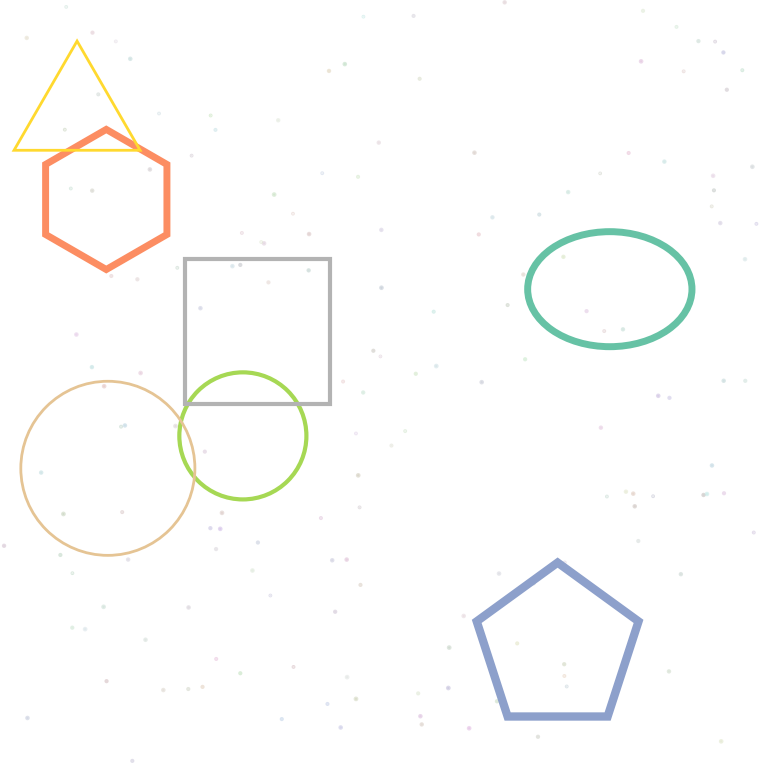[{"shape": "oval", "thickness": 2.5, "radius": 0.53, "center": [0.792, 0.624]}, {"shape": "hexagon", "thickness": 2.5, "radius": 0.45, "center": [0.138, 0.741]}, {"shape": "pentagon", "thickness": 3, "radius": 0.55, "center": [0.724, 0.159]}, {"shape": "circle", "thickness": 1.5, "radius": 0.41, "center": [0.315, 0.434]}, {"shape": "triangle", "thickness": 1, "radius": 0.47, "center": [0.1, 0.852]}, {"shape": "circle", "thickness": 1, "radius": 0.57, "center": [0.14, 0.392]}, {"shape": "square", "thickness": 1.5, "radius": 0.47, "center": [0.334, 0.57]}]